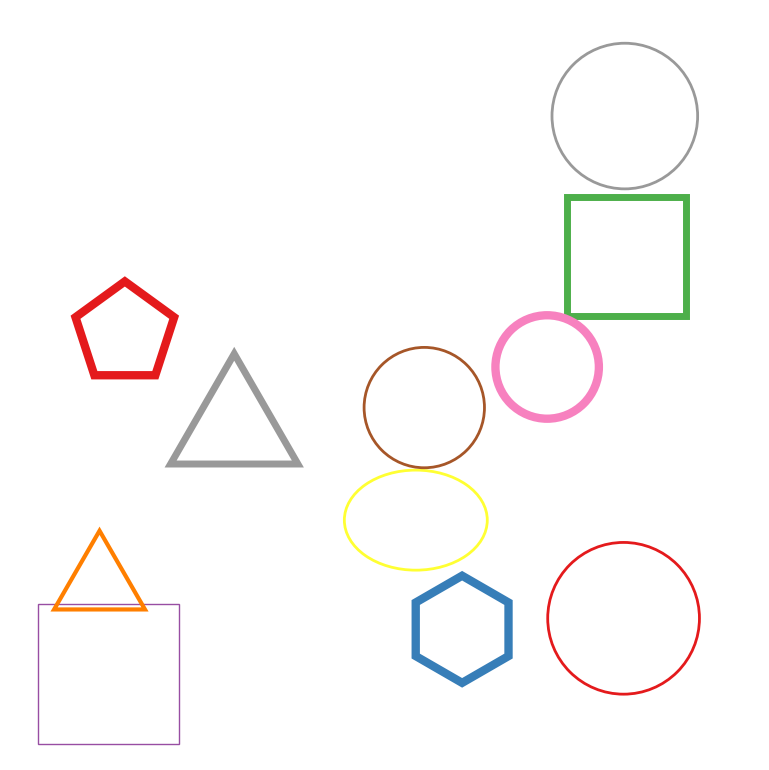[{"shape": "pentagon", "thickness": 3, "radius": 0.34, "center": [0.162, 0.567]}, {"shape": "circle", "thickness": 1, "radius": 0.49, "center": [0.81, 0.197]}, {"shape": "hexagon", "thickness": 3, "radius": 0.35, "center": [0.6, 0.183]}, {"shape": "square", "thickness": 2.5, "radius": 0.39, "center": [0.814, 0.667]}, {"shape": "square", "thickness": 0.5, "radius": 0.46, "center": [0.141, 0.125]}, {"shape": "triangle", "thickness": 1.5, "radius": 0.34, "center": [0.129, 0.243]}, {"shape": "oval", "thickness": 1, "radius": 0.46, "center": [0.54, 0.324]}, {"shape": "circle", "thickness": 1, "radius": 0.39, "center": [0.551, 0.471]}, {"shape": "circle", "thickness": 3, "radius": 0.34, "center": [0.711, 0.523]}, {"shape": "triangle", "thickness": 2.5, "radius": 0.48, "center": [0.304, 0.445]}, {"shape": "circle", "thickness": 1, "radius": 0.47, "center": [0.811, 0.849]}]